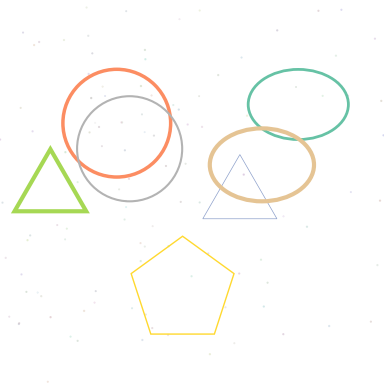[{"shape": "oval", "thickness": 2, "radius": 0.65, "center": [0.775, 0.729]}, {"shape": "circle", "thickness": 2.5, "radius": 0.7, "center": [0.303, 0.68]}, {"shape": "triangle", "thickness": 0.5, "radius": 0.56, "center": [0.623, 0.487]}, {"shape": "triangle", "thickness": 3, "radius": 0.54, "center": [0.131, 0.505]}, {"shape": "pentagon", "thickness": 1, "radius": 0.7, "center": [0.474, 0.246]}, {"shape": "oval", "thickness": 3, "radius": 0.68, "center": [0.68, 0.572]}, {"shape": "circle", "thickness": 1.5, "radius": 0.68, "center": [0.337, 0.614]}]